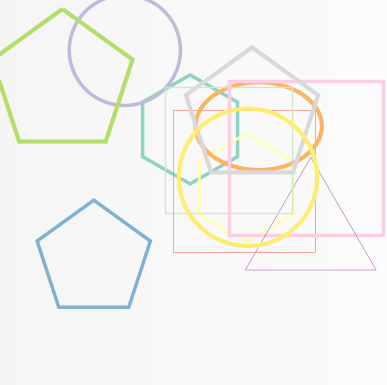[{"shape": "hexagon", "thickness": 2.5, "radius": 0.71, "center": [0.491, 0.664]}, {"shape": "hexagon", "thickness": 2, "radius": 0.7, "center": [0.635, 0.513]}, {"shape": "circle", "thickness": 2.5, "radius": 0.72, "center": [0.322, 0.869]}, {"shape": "square", "thickness": 0.5, "radius": 0.92, "center": [0.63, 0.53]}, {"shape": "pentagon", "thickness": 2.5, "radius": 0.77, "center": [0.242, 0.326]}, {"shape": "oval", "thickness": 3, "radius": 0.81, "center": [0.668, 0.672]}, {"shape": "pentagon", "thickness": 3, "radius": 0.95, "center": [0.161, 0.786]}, {"shape": "square", "thickness": 2.5, "radius": 0.99, "center": [0.79, 0.59]}, {"shape": "pentagon", "thickness": 3, "radius": 0.9, "center": [0.65, 0.697]}, {"shape": "triangle", "thickness": 0.5, "radius": 0.98, "center": [0.802, 0.396]}, {"shape": "square", "thickness": 1, "radius": 0.82, "center": [0.59, 0.61]}, {"shape": "circle", "thickness": 3, "radius": 0.89, "center": [0.64, 0.54]}]